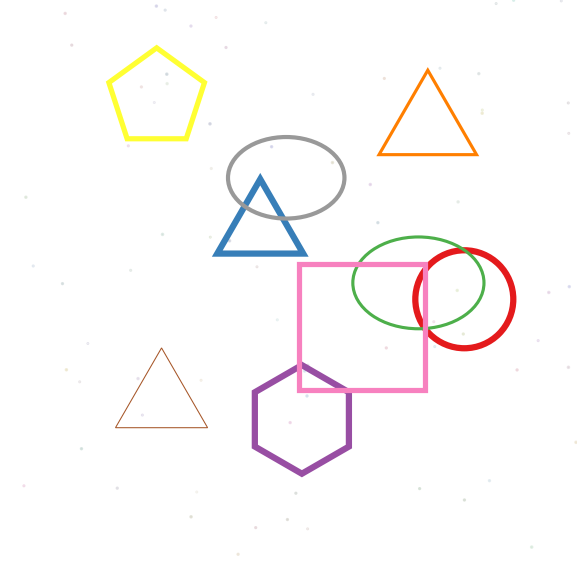[{"shape": "circle", "thickness": 3, "radius": 0.42, "center": [0.804, 0.481]}, {"shape": "triangle", "thickness": 3, "radius": 0.43, "center": [0.451, 0.603]}, {"shape": "oval", "thickness": 1.5, "radius": 0.57, "center": [0.725, 0.509]}, {"shape": "hexagon", "thickness": 3, "radius": 0.47, "center": [0.523, 0.273]}, {"shape": "triangle", "thickness": 1.5, "radius": 0.49, "center": [0.741, 0.78]}, {"shape": "pentagon", "thickness": 2.5, "radius": 0.44, "center": [0.271, 0.829]}, {"shape": "triangle", "thickness": 0.5, "radius": 0.46, "center": [0.28, 0.305]}, {"shape": "square", "thickness": 2.5, "radius": 0.55, "center": [0.626, 0.433]}, {"shape": "oval", "thickness": 2, "radius": 0.5, "center": [0.496, 0.691]}]